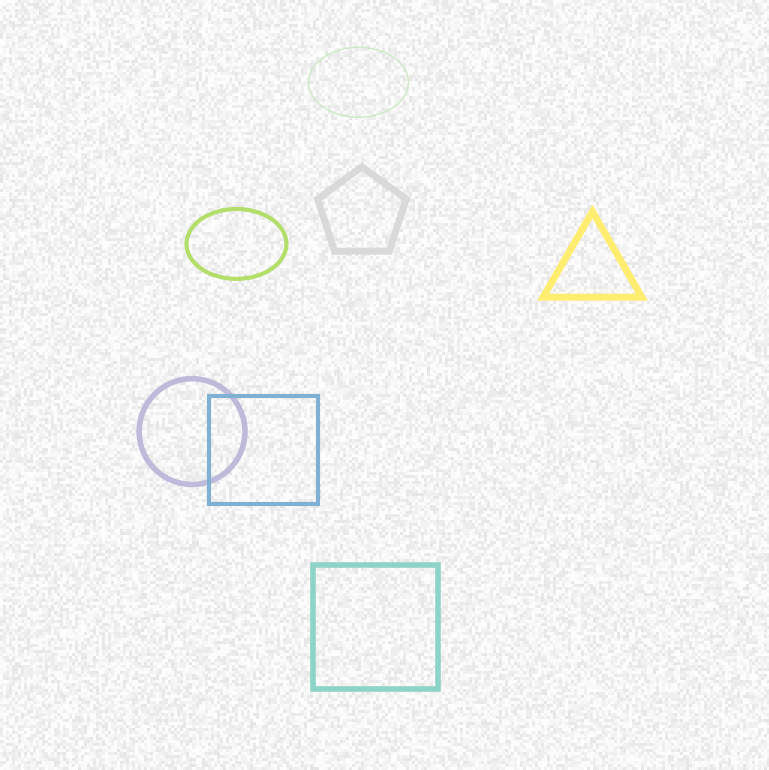[{"shape": "square", "thickness": 2, "radius": 0.4, "center": [0.488, 0.185]}, {"shape": "circle", "thickness": 2, "radius": 0.34, "center": [0.249, 0.44]}, {"shape": "square", "thickness": 1.5, "radius": 0.35, "center": [0.342, 0.416]}, {"shape": "oval", "thickness": 1.5, "radius": 0.32, "center": [0.307, 0.683]}, {"shape": "pentagon", "thickness": 2.5, "radius": 0.3, "center": [0.47, 0.723]}, {"shape": "oval", "thickness": 0.5, "radius": 0.32, "center": [0.466, 0.893]}, {"shape": "triangle", "thickness": 2.5, "radius": 0.37, "center": [0.769, 0.651]}]